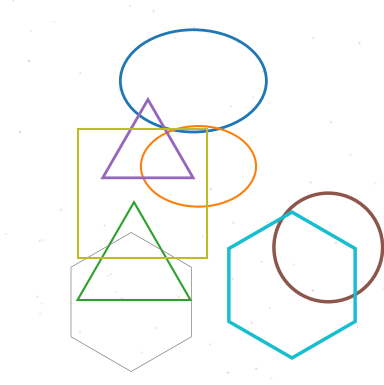[{"shape": "oval", "thickness": 2, "radius": 0.95, "center": [0.502, 0.79]}, {"shape": "oval", "thickness": 1.5, "radius": 0.75, "center": [0.516, 0.568]}, {"shape": "triangle", "thickness": 1.5, "radius": 0.85, "center": [0.348, 0.306]}, {"shape": "triangle", "thickness": 2, "radius": 0.68, "center": [0.384, 0.606]}, {"shape": "circle", "thickness": 2.5, "radius": 0.71, "center": [0.853, 0.357]}, {"shape": "hexagon", "thickness": 0.5, "radius": 0.9, "center": [0.341, 0.216]}, {"shape": "square", "thickness": 1.5, "radius": 0.84, "center": [0.371, 0.498]}, {"shape": "hexagon", "thickness": 2.5, "radius": 0.95, "center": [0.758, 0.26]}]